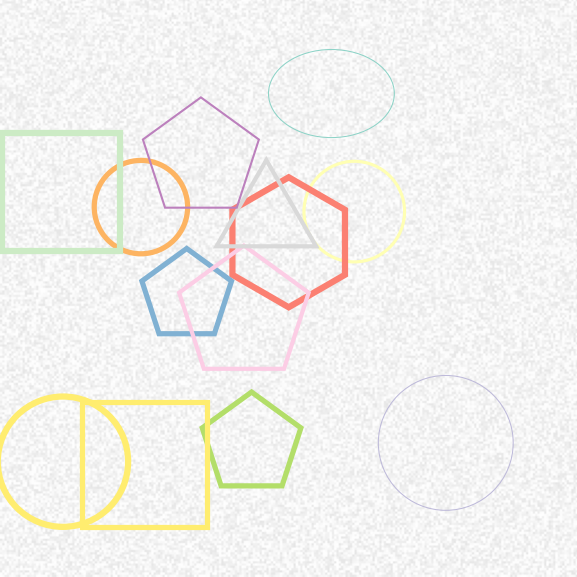[{"shape": "oval", "thickness": 0.5, "radius": 0.54, "center": [0.574, 0.837]}, {"shape": "circle", "thickness": 1.5, "radius": 0.44, "center": [0.613, 0.633]}, {"shape": "circle", "thickness": 0.5, "radius": 0.58, "center": [0.772, 0.232]}, {"shape": "hexagon", "thickness": 3, "radius": 0.56, "center": [0.5, 0.58]}, {"shape": "pentagon", "thickness": 2.5, "radius": 0.41, "center": [0.323, 0.487]}, {"shape": "circle", "thickness": 2.5, "radius": 0.4, "center": [0.244, 0.641]}, {"shape": "pentagon", "thickness": 2.5, "radius": 0.45, "center": [0.436, 0.23]}, {"shape": "pentagon", "thickness": 2, "radius": 0.59, "center": [0.422, 0.456]}, {"shape": "triangle", "thickness": 2, "radius": 0.5, "center": [0.461, 0.622]}, {"shape": "pentagon", "thickness": 1, "radius": 0.53, "center": [0.348, 0.725]}, {"shape": "square", "thickness": 3, "radius": 0.51, "center": [0.106, 0.666]}, {"shape": "square", "thickness": 2.5, "radius": 0.54, "center": [0.251, 0.195]}, {"shape": "circle", "thickness": 3, "radius": 0.56, "center": [0.109, 0.2]}]